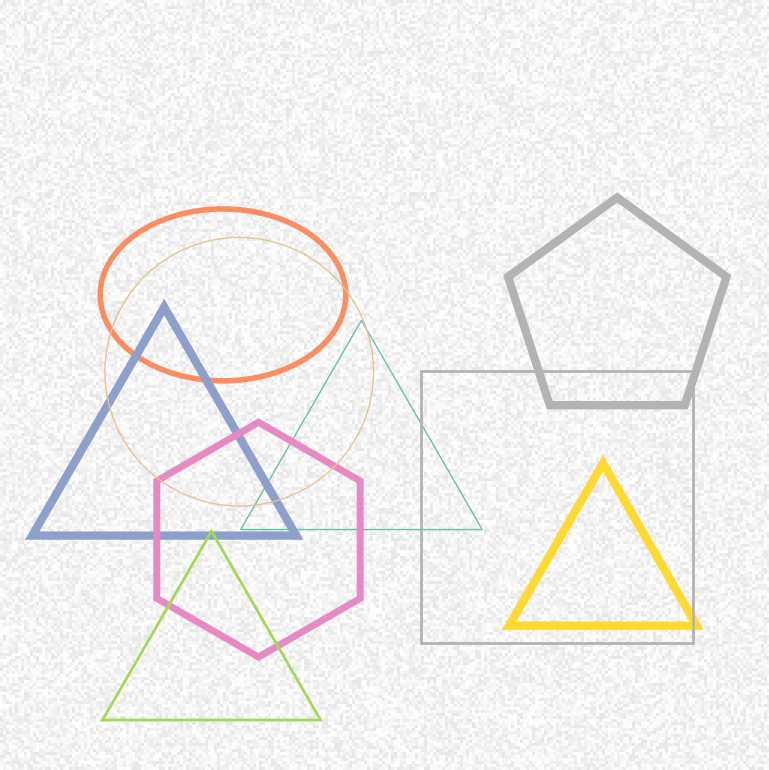[{"shape": "triangle", "thickness": 0.5, "radius": 0.91, "center": [0.469, 0.403]}, {"shape": "oval", "thickness": 2, "radius": 0.8, "center": [0.29, 0.617]}, {"shape": "triangle", "thickness": 3, "radius": 0.99, "center": [0.213, 0.403]}, {"shape": "hexagon", "thickness": 2.5, "radius": 0.76, "center": [0.336, 0.299]}, {"shape": "triangle", "thickness": 1, "radius": 0.82, "center": [0.275, 0.147]}, {"shape": "triangle", "thickness": 3, "radius": 0.7, "center": [0.783, 0.258]}, {"shape": "circle", "thickness": 0.5, "radius": 0.87, "center": [0.311, 0.517]}, {"shape": "square", "thickness": 1, "radius": 0.89, "center": [0.723, 0.341]}, {"shape": "pentagon", "thickness": 3, "radius": 0.75, "center": [0.802, 0.594]}]